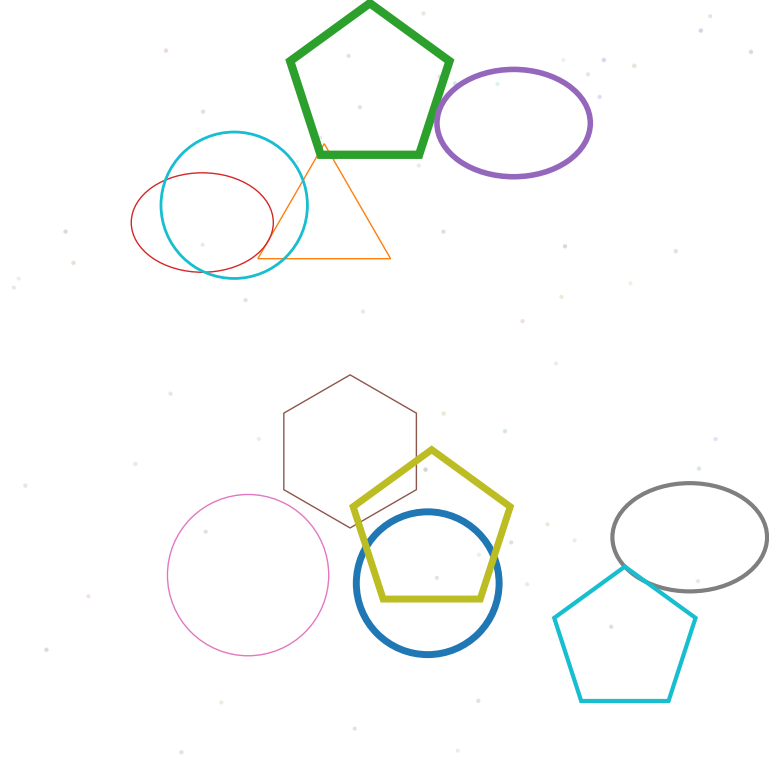[{"shape": "circle", "thickness": 2.5, "radius": 0.46, "center": [0.555, 0.243]}, {"shape": "triangle", "thickness": 0.5, "radius": 0.5, "center": [0.421, 0.714]}, {"shape": "pentagon", "thickness": 3, "radius": 0.54, "center": [0.48, 0.887]}, {"shape": "oval", "thickness": 0.5, "radius": 0.46, "center": [0.263, 0.711]}, {"shape": "oval", "thickness": 2, "radius": 0.5, "center": [0.667, 0.84]}, {"shape": "hexagon", "thickness": 0.5, "radius": 0.5, "center": [0.455, 0.414]}, {"shape": "circle", "thickness": 0.5, "radius": 0.52, "center": [0.322, 0.253]}, {"shape": "oval", "thickness": 1.5, "radius": 0.5, "center": [0.896, 0.302]}, {"shape": "pentagon", "thickness": 2.5, "radius": 0.54, "center": [0.561, 0.309]}, {"shape": "pentagon", "thickness": 1.5, "radius": 0.48, "center": [0.812, 0.168]}, {"shape": "circle", "thickness": 1, "radius": 0.48, "center": [0.304, 0.733]}]